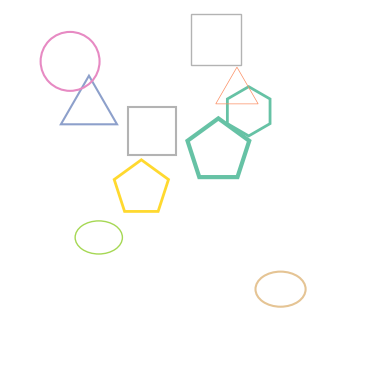[{"shape": "hexagon", "thickness": 2, "radius": 0.32, "center": [0.646, 0.711]}, {"shape": "pentagon", "thickness": 3, "radius": 0.42, "center": [0.567, 0.608]}, {"shape": "triangle", "thickness": 0.5, "radius": 0.32, "center": [0.615, 0.762]}, {"shape": "triangle", "thickness": 1.5, "radius": 0.42, "center": [0.231, 0.719]}, {"shape": "circle", "thickness": 1.5, "radius": 0.38, "center": [0.182, 0.841]}, {"shape": "oval", "thickness": 1, "radius": 0.31, "center": [0.257, 0.383]}, {"shape": "pentagon", "thickness": 2, "radius": 0.37, "center": [0.367, 0.511]}, {"shape": "oval", "thickness": 1.5, "radius": 0.33, "center": [0.729, 0.249]}, {"shape": "square", "thickness": 1, "radius": 0.33, "center": [0.561, 0.897]}, {"shape": "square", "thickness": 1.5, "radius": 0.31, "center": [0.395, 0.659]}]